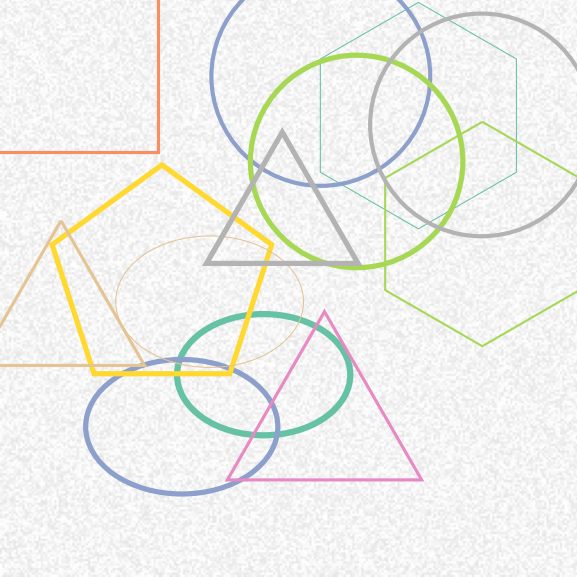[{"shape": "hexagon", "thickness": 0.5, "radius": 0.98, "center": [0.724, 0.799]}, {"shape": "oval", "thickness": 3, "radius": 0.75, "center": [0.457, 0.35]}, {"shape": "square", "thickness": 1.5, "radius": 0.77, "center": [0.121, 0.889]}, {"shape": "circle", "thickness": 2, "radius": 0.95, "center": [0.556, 0.867]}, {"shape": "oval", "thickness": 2.5, "radius": 0.83, "center": [0.315, 0.26]}, {"shape": "triangle", "thickness": 1.5, "radius": 0.97, "center": [0.562, 0.265]}, {"shape": "circle", "thickness": 2.5, "radius": 0.92, "center": [0.618, 0.72]}, {"shape": "hexagon", "thickness": 1, "radius": 0.97, "center": [0.835, 0.594]}, {"shape": "pentagon", "thickness": 2.5, "radius": 1.0, "center": [0.28, 0.514]}, {"shape": "triangle", "thickness": 1.5, "radius": 0.84, "center": [0.106, 0.45]}, {"shape": "oval", "thickness": 0.5, "radius": 0.81, "center": [0.363, 0.477]}, {"shape": "circle", "thickness": 2, "radius": 0.96, "center": [0.834, 0.783]}, {"shape": "triangle", "thickness": 2.5, "radius": 0.76, "center": [0.489, 0.619]}]